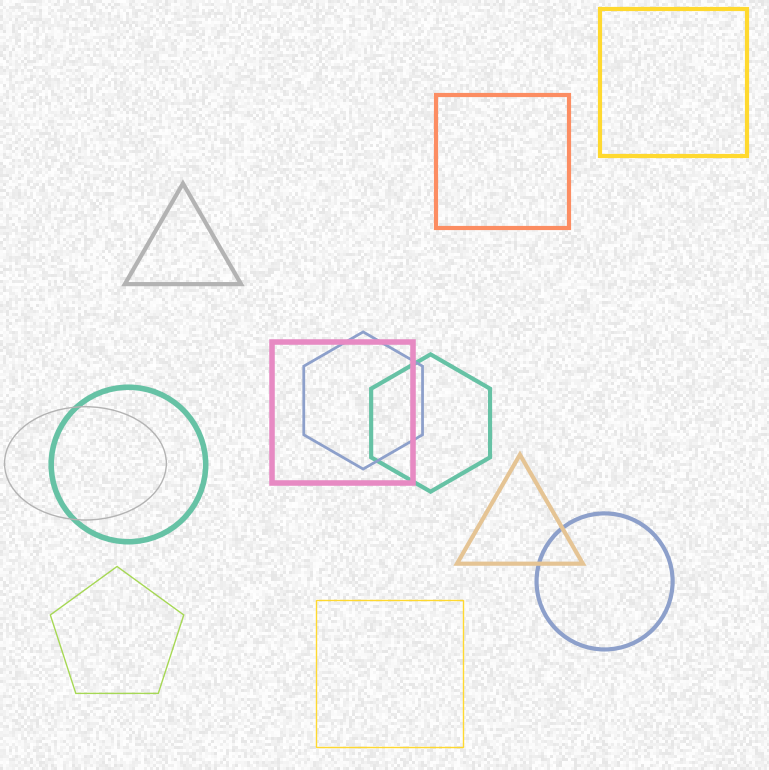[{"shape": "hexagon", "thickness": 1.5, "radius": 0.45, "center": [0.559, 0.451]}, {"shape": "circle", "thickness": 2, "radius": 0.5, "center": [0.167, 0.397]}, {"shape": "square", "thickness": 1.5, "radius": 0.43, "center": [0.653, 0.79]}, {"shape": "circle", "thickness": 1.5, "radius": 0.44, "center": [0.785, 0.245]}, {"shape": "hexagon", "thickness": 1, "radius": 0.45, "center": [0.472, 0.48]}, {"shape": "square", "thickness": 2, "radius": 0.46, "center": [0.444, 0.464]}, {"shape": "pentagon", "thickness": 0.5, "radius": 0.46, "center": [0.152, 0.173]}, {"shape": "square", "thickness": 1.5, "radius": 0.48, "center": [0.875, 0.893]}, {"shape": "square", "thickness": 0.5, "radius": 0.48, "center": [0.506, 0.125]}, {"shape": "triangle", "thickness": 1.5, "radius": 0.47, "center": [0.675, 0.315]}, {"shape": "triangle", "thickness": 1.5, "radius": 0.44, "center": [0.238, 0.675]}, {"shape": "oval", "thickness": 0.5, "radius": 0.53, "center": [0.111, 0.398]}]